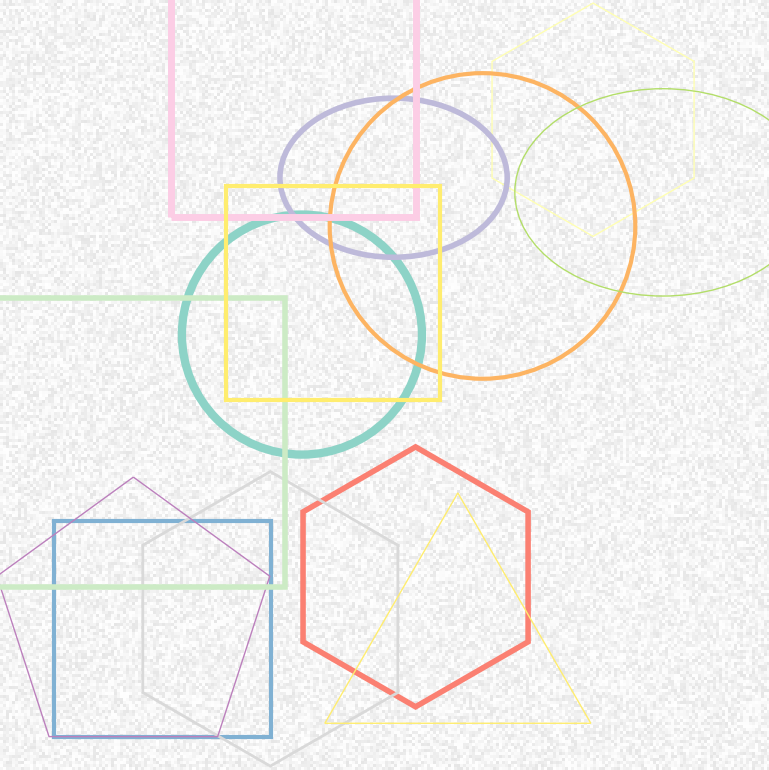[{"shape": "circle", "thickness": 3, "radius": 0.78, "center": [0.392, 0.566]}, {"shape": "hexagon", "thickness": 0.5, "radius": 0.76, "center": [0.77, 0.845]}, {"shape": "oval", "thickness": 2, "radius": 0.74, "center": [0.511, 0.769]}, {"shape": "hexagon", "thickness": 2, "radius": 0.84, "center": [0.54, 0.251]}, {"shape": "square", "thickness": 1.5, "radius": 0.7, "center": [0.211, 0.183]}, {"shape": "circle", "thickness": 1.5, "radius": 0.99, "center": [0.627, 0.707]}, {"shape": "oval", "thickness": 0.5, "radius": 0.96, "center": [0.861, 0.75]}, {"shape": "square", "thickness": 2.5, "radius": 0.79, "center": [0.381, 0.877]}, {"shape": "hexagon", "thickness": 1, "radius": 0.96, "center": [0.351, 0.196]}, {"shape": "pentagon", "thickness": 0.5, "radius": 0.93, "center": [0.173, 0.194]}, {"shape": "square", "thickness": 2, "radius": 0.94, "center": [0.183, 0.425]}, {"shape": "square", "thickness": 1.5, "radius": 0.7, "center": [0.433, 0.619]}, {"shape": "triangle", "thickness": 0.5, "radius": 1.0, "center": [0.595, 0.16]}]